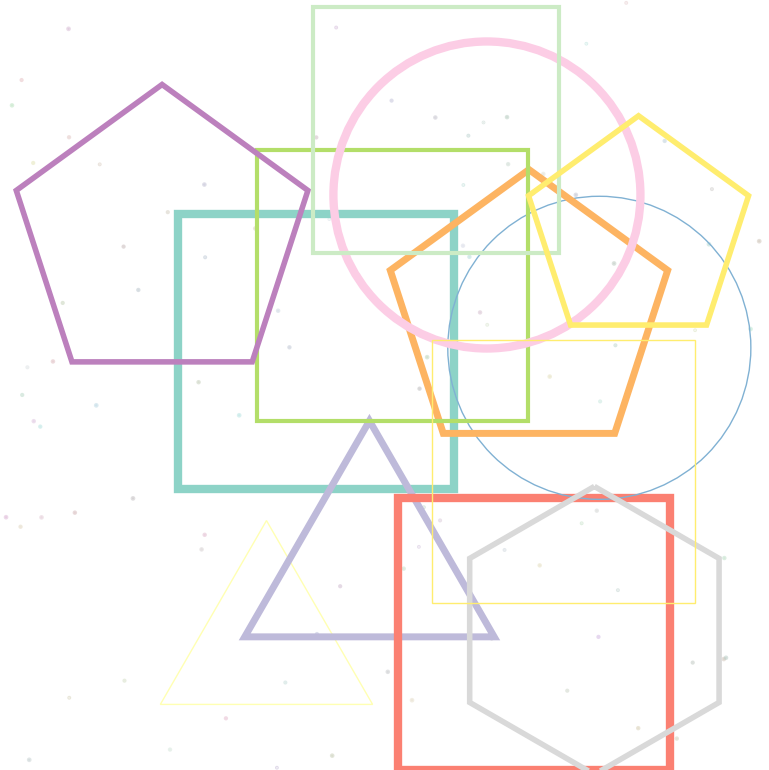[{"shape": "square", "thickness": 3, "radius": 0.89, "center": [0.41, 0.544]}, {"shape": "triangle", "thickness": 0.5, "radius": 0.8, "center": [0.346, 0.165]}, {"shape": "triangle", "thickness": 2.5, "radius": 0.94, "center": [0.48, 0.266]}, {"shape": "square", "thickness": 3, "radius": 0.88, "center": [0.693, 0.176]}, {"shape": "circle", "thickness": 0.5, "radius": 0.98, "center": [0.778, 0.548]}, {"shape": "pentagon", "thickness": 2.5, "radius": 0.95, "center": [0.687, 0.59]}, {"shape": "square", "thickness": 1.5, "radius": 0.88, "center": [0.51, 0.629]}, {"shape": "circle", "thickness": 3, "radius": 1.0, "center": [0.632, 0.747]}, {"shape": "hexagon", "thickness": 2, "radius": 0.94, "center": [0.772, 0.181]}, {"shape": "pentagon", "thickness": 2, "radius": 1.0, "center": [0.21, 0.691]}, {"shape": "square", "thickness": 1.5, "radius": 0.8, "center": [0.567, 0.831]}, {"shape": "pentagon", "thickness": 2, "radius": 0.75, "center": [0.829, 0.699]}, {"shape": "square", "thickness": 0.5, "radius": 0.85, "center": [0.732, 0.387]}]